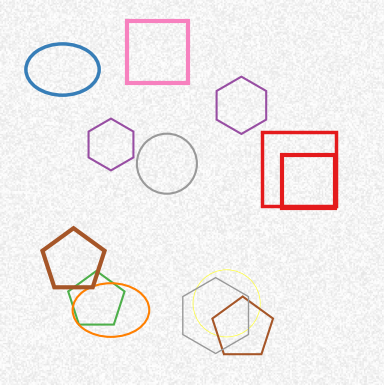[{"shape": "square", "thickness": 2.5, "radius": 0.48, "center": [0.776, 0.561]}, {"shape": "square", "thickness": 3, "radius": 0.35, "center": [0.802, 0.529]}, {"shape": "oval", "thickness": 2.5, "radius": 0.48, "center": [0.162, 0.819]}, {"shape": "pentagon", "thickness": 1.5, "radius": 0.38, "center": [0.25, 0.219]}, {"shape": "hexagon", "thickness": 1.5, "radius": 0.37, "center": [0.627, 0.727]}, {"shape": "hexagon", "thickness": 1.5, "radius": 0.34, "center": [0.288, 0.625]}, {"shape": "oval", "thickness": 1.5, "radius": 0.5, "center": [0.288, 0.195]}, {"shape": "circle", "thickness": 0.5, "radius": 0.44, "center": [0.589, 0.212]}, {"shape": "pentagon", "thickness": 3, "radius": 0.42, "center": [0.191, 0.322]}, {"shape": "pentagon", "thickness": 1.5, "radius": 0.41, "center": [0.63, 0.147]}, {"shape": "square", "thickness": 3, "radius": 0.4, "center": [0.409, 0.865]}, {"shape": "circle", "thickness": 1.5, "radius": 0.39, "center": [0.433, 0.575]}, {"shape": "hexagon", "thickness": 1, "radius": 0.49, "center": [0.56, 0.18]}]